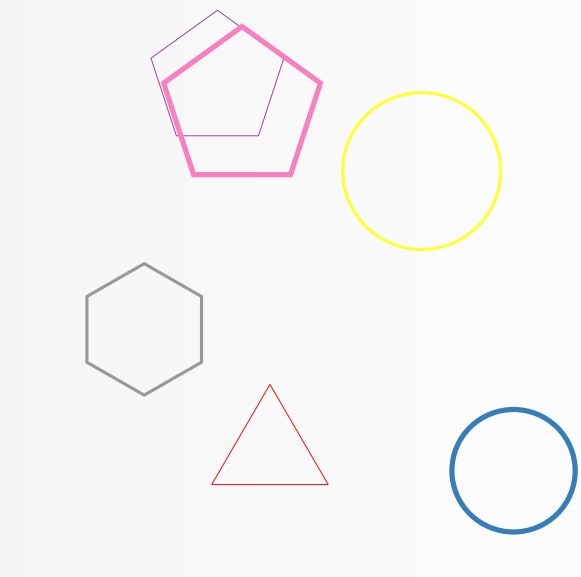[{"shape": "triangle", "thickness": 0.5, "radius": 0.58, "center": [0.464, 0.218]}, {"shape": "circle", "thickness": 2.5, "radius": 0.53, "center": [0.884, 0.184]}, {"shape": "pentagon", "thickness": 0.5, "radius": 0.6, "center": [0.374, 0.861]}, {"shape": "circle", "thickness": 1.5, "radius": 0.68, "center": [0.725, 0.703]}, {"shape": "pentagon", "thickness": 2.5, "radius": 0.71, "center": [0.416, 0.811]}, {"shape": "hexagon", "thickness": 1.5, "radius": 0.57, "center": [0.248, 0.429]}]